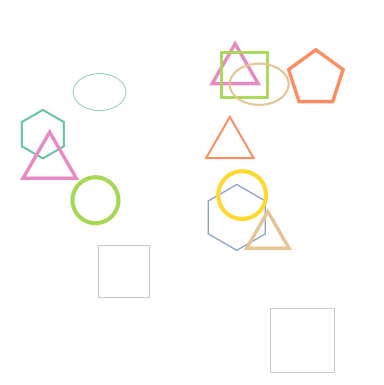[{"shape": "oval", "thickness": 0.5, "radius": 0.34, "center": [0.258, 0.761]}, {"shape": "hexagon", "thickness": 1.5, "radius": 0.31, "center": [0.111, 0.652]}, {"shape": "triangle", "thickness": 1.5, "radius": 0.36, "center": [0.597, 0.625]}, {"shape": "pentagon", "thickness": 2.5, "radius": 0.37, "center": [0.82, 0.796]}, {"shape": "hexagon", "thickness": 1, "radius": 0.43, "center": [0.615, 0.435]}, {"shape": "triangle", "thickness": 2.5, "radius": 0.4, "center": [0.129, 0.577]}, {"shape": "triangle", "thickness": 2.5, "radius": 0.34, "center": [0.611, 0.817]}, {"shape": "square", "thickness": 2, "radius": 0.3, "center": [0.634, 0.806]}, {"shape": "circle", "thickness": 3, "radius": 0.3, "center": [0.248, 0.48]}, {"shape": "circle", "thickness": 3, "radius": 0.31, "center": [0.629, 0.493]}, {"shape": "triangle", "thickness": 2.5, "radius": 0.32, "center": [0.696, 0.387]}, {"shape": "oval", "thickness": 1.5, "radius": 0.38, "center": [0.673, 0.781]}, {"shape": "square", "thickness": 0.5, "radius": 0.33, "center": [0.321, 0.297]}, {"shape": "square", "thickness": 0.5, "radius": 0.42, "center": [0.783, 0.116]}]